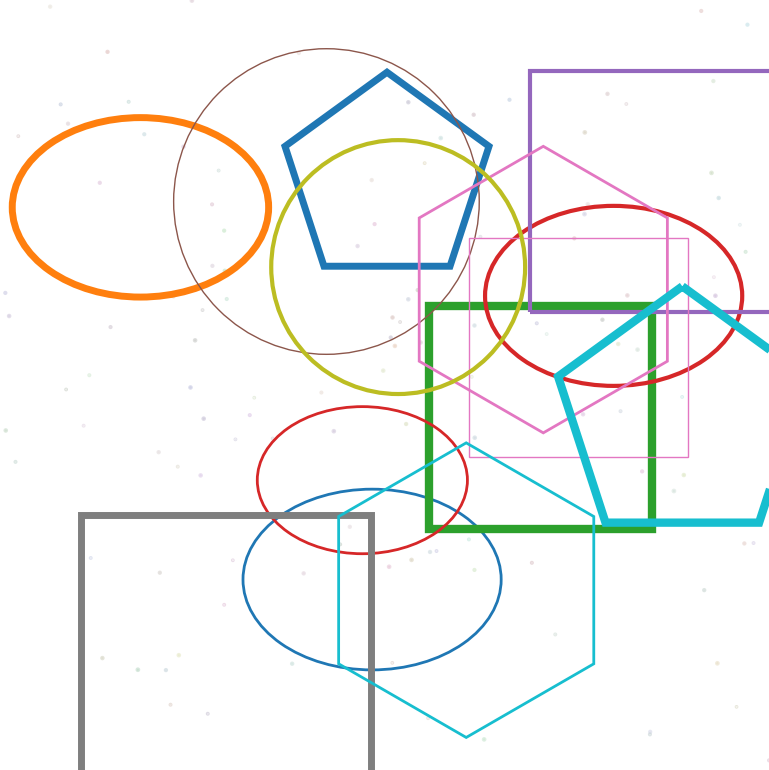[{"shape": "pentagon", "thickness": 2.5, "radius": 0.7, "center": [0.503, 0.767]}, {"shape": "oval", "thickness": 1, "radius": 0.84, "center": [0.483, 0.247]}, {"shape": "oval", "thickness": 2.5, "radius": 0.83, "center": [0.182, 0.731]}, {"shape": "square", "thickness": 3, "radius": 0.72, "center": [0.702, 0.458]}, {"shape": "oval", "thickness": 1.5, "radius": 0.83, "center": [0.797, 0.616]}, {"shape": "oval", "thickness": 1, "radius": 0.68, "center": [0.471, 0.376]}, {"shape": "square", "thickness": 1.5, "radius": 0.78, "center": [0.844, 0.752]}, {"shape": "circle", "thickness": 0.5, "radius": 0.99, "center": [0.424, 0.738]}, {"shape": "square", "thickness": 0.5, "radius": 0.71, "center": [0.752, 0.549]}, {"shape": "hexagon", "thickness": 1, "radius": 0.93, "center": [0.706, 0.624]}, {"shape": "square", "thickness": 2.5, "radius": 0.94, "center": [0.293, 0.143]}, {"shape": "circle", "thickness": 1.5, "radius": 0.82, "center": [0.517, 0.653]}, {"shape": "hexagon", "thickness": 1, "radius": 0.96, "center": [0.605, 0.234]}, {"shape": "pentagon", "thickness": 3, "radius": 0.85, "center": [0.886, 0.458]}]